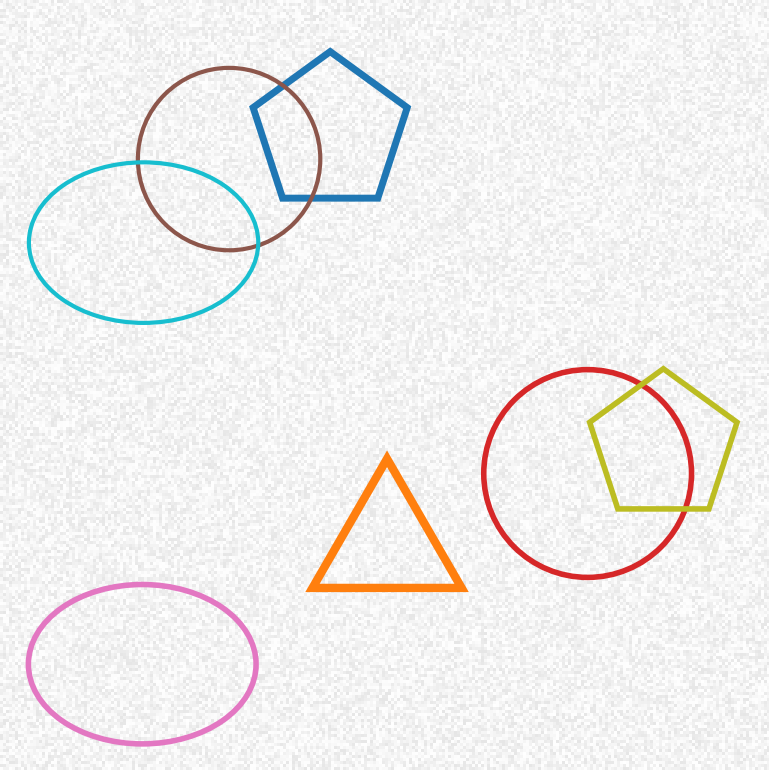[{"shape": "pentagon", "thickness": 2.5, "radius": 0.53, "center": [0.429, 0.828]}, {"shape": "triangle", "thickness": 3, "radius": 0.56, "center": [0.503, 0.292]}, {"shape": "circle", "thickness": 2, "radius": 0.67, "center": [0.763, 0.385]}, {"shape": "circle", "thickness": 1.5, "radius": 0.59, "center": [0.298, 0.793]}, {"shape": "oval", "thickness": 2, "radius": 0.74, "center": [0.185, 0.137]}, {"shape": "pentagon", "thickness": 2, "radius": 0.5, "center": [0.862, 0.42]}, {"shape": "oval", "thickness": 1.5, "radius": 0.74, "center": [0.186, 0.685]}]